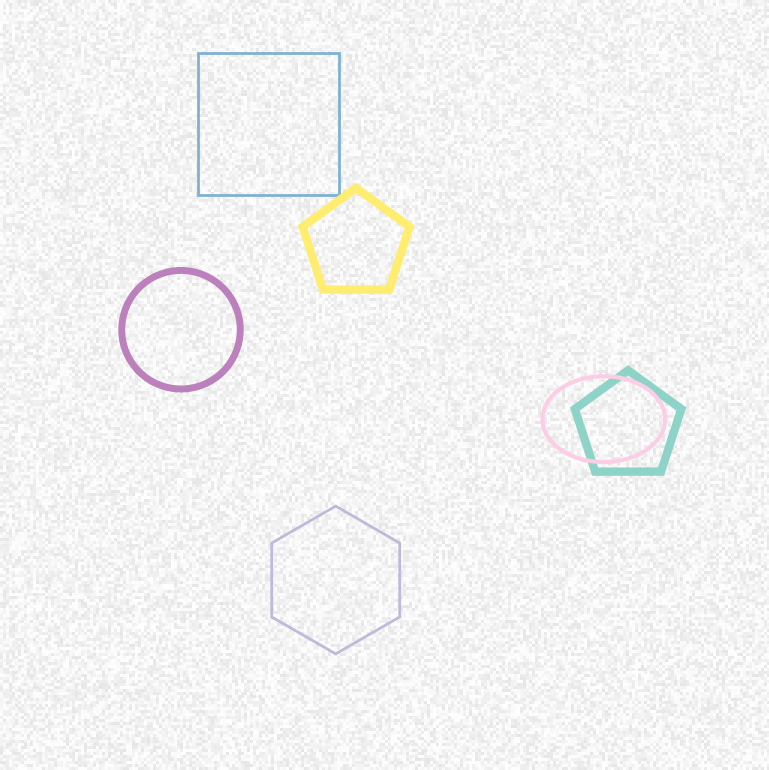[{"shape": "pentagon", "thickness": 3, "radius": 0.36, "center": [0.816, 0.446]}, {"shape": "hexagon", "thickness": 1, "radius": 0.48, "center": [0.436, 0.247]}, {"shape": "square", "thickness": 1, "radius": 0.46, "center": [0.348, 0.839]}, {"shape": "oval", "thickness": 1.5, "radius": 0.4, "center": [0.784, 0.456]}, {"shape": "circle", "thickness": 2.5, "radius": 0.38, "center": [0.235, 0.572]}, {"shape": "pentagon", "thickness": 3, "radius": 0.36, "center": [0.462, 0.683]}]